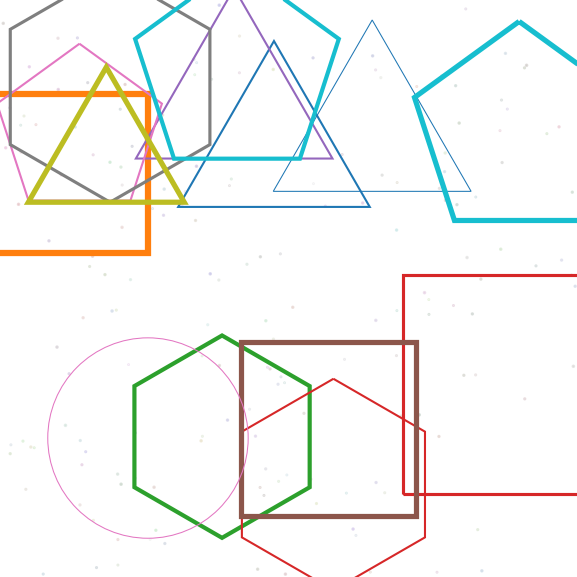[{"shape": "triangle", "thickness": 1, "radius": 0.96, "center": [0.474, 0.737]}, {"shape": "triangle", "thickness": 0.5, "radius": 0.99, "center": [0.644, 0.767]}, {"shape": "square", "thickness": 3, "radius": 0.69, "center": [0.118, 0.699]}, {"shape": "hexagon", "thickness": 2, "radius": 0.88, "center": [0.385, 0.243]}, {"shape": "square", "thickness": 1.5, "radius": 0.95, "center": [0.887, 0.333]}, {"shape": "hexagon", "thickness": 1, "radius": 0.92, "center": [0.577, 0.16]}, {"shape": "triangle", "thickness": 1, "radius": 0.98, "center": [0.406, 0.823]}, {"shape": "square", "thickness": 2.5, "radius": 0.76, "center": [0.569, 0.256]}, {"shape": "pentagon", "thickness": 1, "radius": 0.75, "center": [0.138, 0.773]}, {"shape": "circle", "thickness": 0.5, "radius": 0.87, "center": [0.256, 0.241]}, {"shape": "hexagon", "thickness": 1.5, "radius": 1.0, "center": [0.191, 0.849]}, {"shape": "triangle", "thickness": 2.5, "radius": 0.78, "center": [0.184, 0.727]}, {"shape": "pentagon", "thickness": 2.5, "radius": 0.95, "center": [0.899, 0.771]}, {"shape": "pentagon", "thickness": 2, "radius": 0.93, "center": [0.41, 0.874]}]